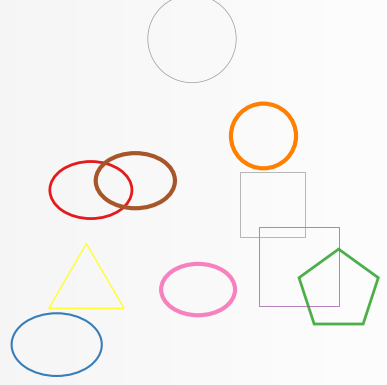[{"shape": "oval", "thickness": 2, "radius": 0.53, "center": [0.235, 0.506]}, {"shape": "oval", "thickness": 1.5, "radius": 0.58, "center": [0.146, 0.105]}, {"shape": "pentagon", "thickness": 2, "radius": 0.54, "center": [0.874, 0.245]}, {"shape": "square", "thickness": 0.5, "radius": 0.52, "center": [0.773, 0.307]}, {"shape": "circle", "thickness": 3, "radius": 0.42, "center": [0.68, 0.647]}, {"shape": "triangle", "thickness": 1, "radius": 0.56, "center": [0.223, 0.255]}, {"shape": "oval", "thickness": 3, "radius": 0.51, "center": [0.349, 0.531]}, {"shape": "oval", "thickness": 3, "radius": 0.48, "center": [0.511, 0.248]}, {"shape": "circle", "thickness": 0.5, "radius": 0.57, "center": [0.495, 0.899]}, {"shape": "square", "thickness": 0.5, "radius": 0.42, "center": [0.704, 0.468]}]